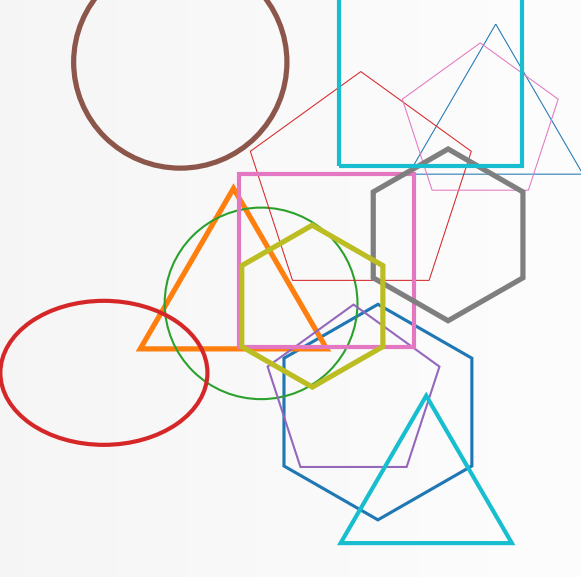[{"shape": "triangle", "thickness": 0.5, "radius": 0.87, "center": [0.853, 0.784]}, {"shape": "hexagon", "thickness": 1.5, "radius": 0.93, "center": [0.65, 0.286]}, {"shape": "triangle", "thickness": 2.5, "radius": 0.93, "center": [0.402, 0.488]}, {"shape": "circle", "thickness": 1, "radius": 0.83, "center": [0.449, 0.474]}, {"shape": "pentagon", "thickness": 0.5, "radius": 1.0, "center": [0.621, 0.675]}, {"shape": "oval", "thickness": 2, "radius": 0.89, "center": [0.179, 0.354]}, {"shape": "pentagon", "thickness": 1, "radius": 0.78, "center": [0.608, 0.316]}, {"shape": "circle", "thickness": 2.5, "radius": 0.92, "center": [0.31, 0.891]}, {"shape": "pentagon", "thickness": 0.5, "radius": 0.7, "center": [0.826, 0.784]}, {"shape": "square", "thickness": 2, "radius": 0.75, "center": [0.562, 0.548]}, {"shape": "hexagon", "thickness": 2.5, "radius": 0.74, "center": [0.771, 0.592]}, {"shape": "hexagon", "thickness": 2.5, "radius": 0.7, "center": [0.537, 0.469]}, {"shape": "square", "thickness": 2, "radius": 0.79, "center": [0.74, 0.87]}, {"shape": "triangle", "thickness": 2, "radius": 0.85, "center": [0.733, 0.144]}]